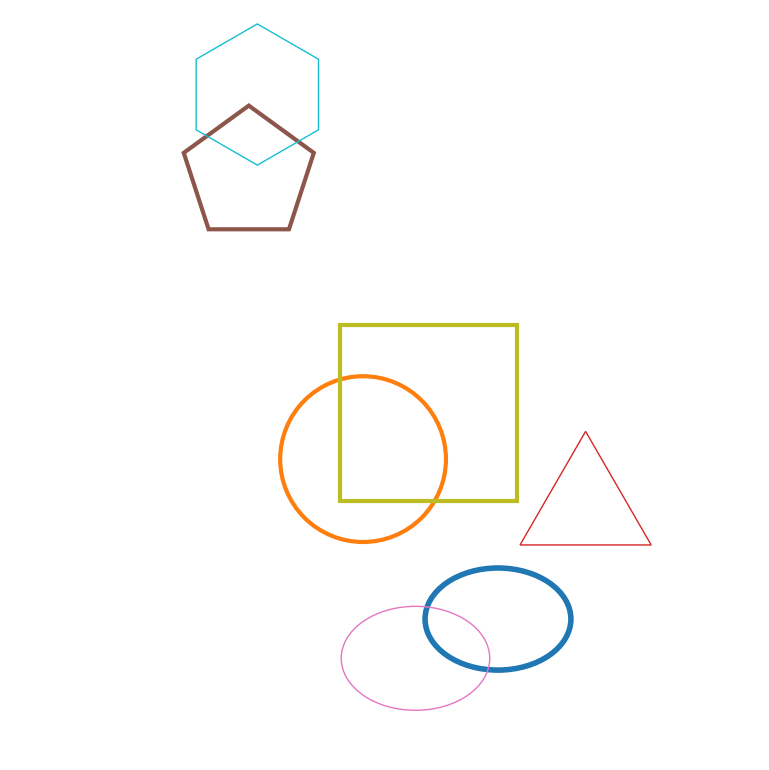[{"shape": "oval", "thickness": 2, "radius": 0.47, "center": [0.647, 0.196]}, {"shape": "circle", "thickness": 1.5, "radius": 0.54, "center": [0.472, 0.404]}, {"shape": "triangle", "thickness": 0.5, "radius": 0.49, "center": [0.761, 0.341]}, {"shape": "pentagon", "thickness": 1.5, "radius": 0.44, "center": [0.323, 0.774]}, {"shape": "oval", "thickness": 0.5, "radius": 0.48, "center": [0.54, 0.145]}, {"shape": "square", "thickness": 1.5, "radius": 0.57, "center": [0.556, 0.463]}, {"shape": "hexagon", "thickness": 0.5, "radius": 0.46, "center": [0.334, 0.877]}]